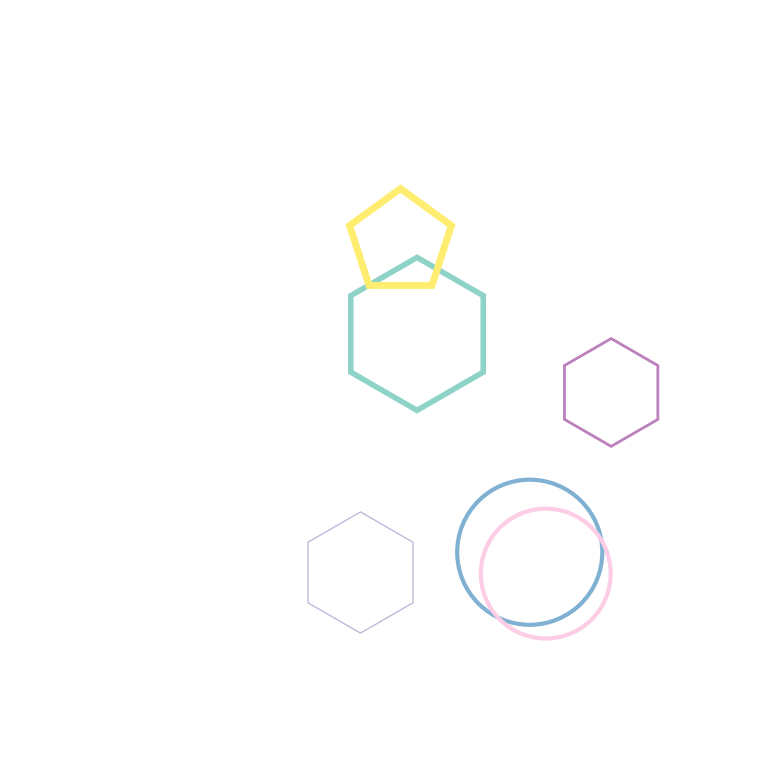[{"shape": "hexagon", "thickness": 2, "radius": 0.5, "center": [0.542, 0.566]}, {"shape": "hexagon", "thickness": 0.5, "radius": 0.39, "center": [0.468, 0.256]}, {"shape": "circle", "thickness": 1.5, "radius": 0.47, "center": [0.688, 0.283]}, {"shape": "circle", "thickness": 1.5, "radius": 0.42, "center": [0.709, 0.255]}, {"shape": "hexagon", "thickness": 1, "radius": 0.35, "center": [0.794, 0.49]}, {"shape": "pentagon", "thickness": 2.5, "radius": 0.35, "center": [0.52, 0.686]}]